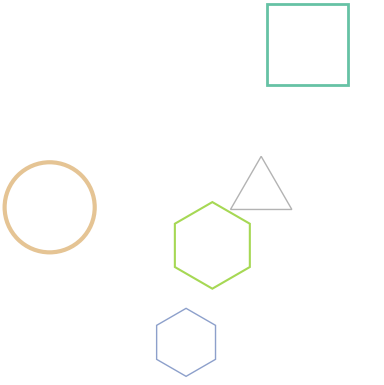[{"shape": "square", "thickness": 2, "radius": 0.53, "center": [0.799, 0.884]}, {"shape": "hexagon", "thickness": 1, "radius": 0.44, "center": [0.483, 0.111]}, {"shape": "hexagon", "thickness": 1.5, "radius": 0.56, "center": [0.552, 0.363]}, {"shape": "circle", "thickness": 3, "radius": 0.59, "center": [0.129, 0.462]}, {"shape": "triangle", "thickness": 1, "radius": 0.46, "center": [0.678, 0.502]}]